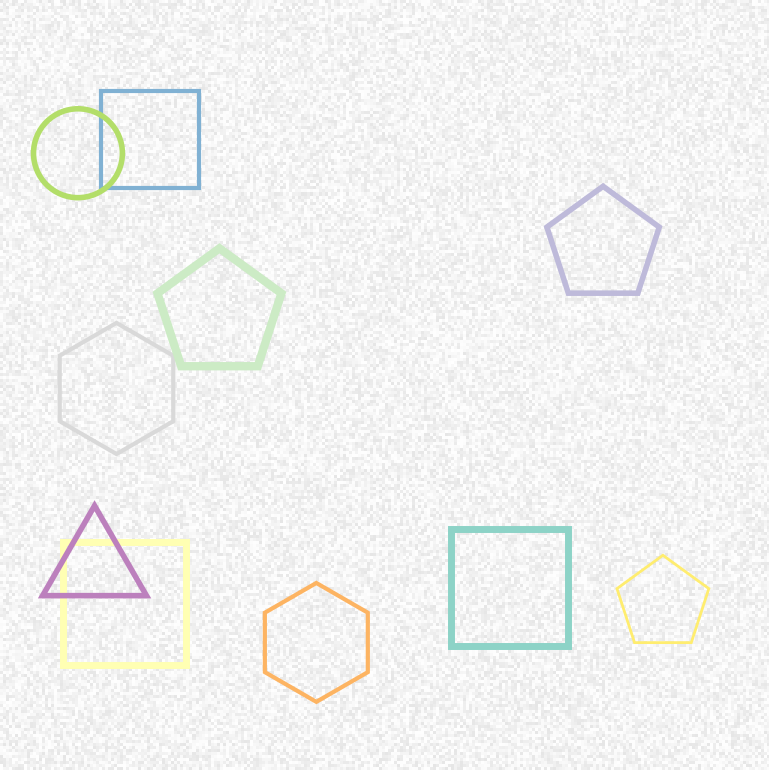[{"shape": "square", "thickness": 2.5, "radius": 0.38, "center": [0.662, 0.237]}, {"shape": "square", "thickness": 2.5, "radius": 0.4, "center": [0.162, 0.216]}, {"shape": "pentagon", "thickness": 2, "radius": 0.38, "center": [0.783, 0.681]}, {"shape": "square", "thickness": 1.5, "radius": 0.32, "center": [0.195, 0.819]}, {"shape": "hexagon", "thickness": 1.5, "radius": 0.39, "center": [0.411, 0.166]}, {"shape": "circle", "thickness": 2, "radius": 0.29, "center": [0.101, 0.801]}, {"shape": "hexagon", "thickness": 1.5, "radius": 0.43, "center": [0.151, 0.496]}, {"shape": "triangle", "thickness": 2, "radius": 0.39, "center": [0.123, 0.265]}, {"shape": "pentagon", "thickness": 3, "radius": 0.42, "center": [0.285, 0.593]}, {"shape": "pentagon", "thickness": 1, "radius": 0.31, "center": [0.861, 0.216]}]